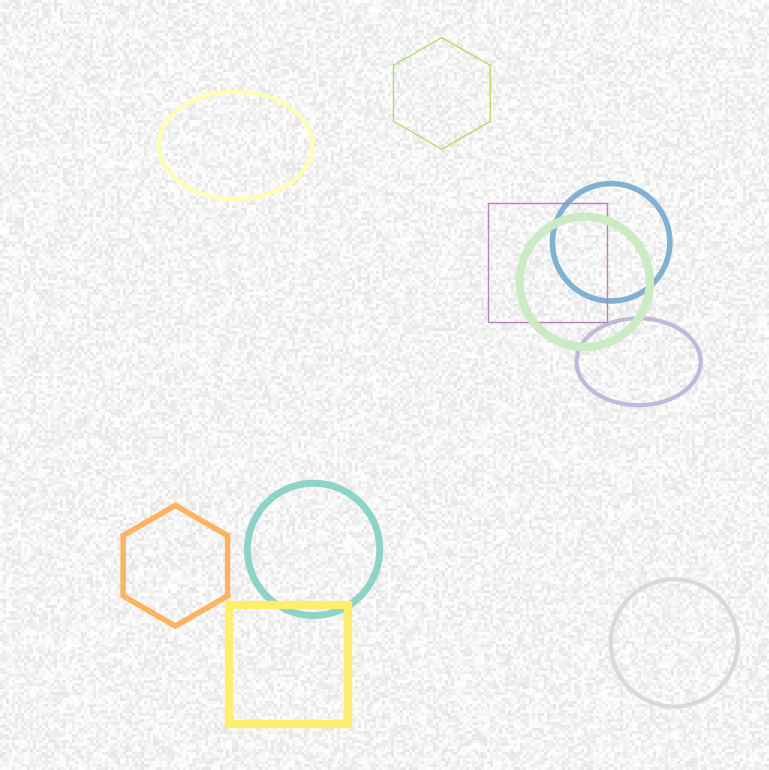[{"shape": "circle", "thickness": 2.5, "radius": 0.43, "center": [0.407, 0.287]}, {"shape": "oval", "thickness": 1.5, "radius": 0.5, "center": [0.306, 0.811]}, {"shape": "oval", "thickness": 1.5, "radius": 0.4, "center": [0.829, 0.53]}, {"shape": "circle", "thickness": 2, "radius": 0.38, "center": [0.794, 0.685]}, {"shape": "hexagon", "thickness": 2, "radius": 0.39, "center": [0.228, 0.265]}, {"shape": "hexagon", "thickness": 0.5, "radius": 0.36, "center": [0.574, 0.879]}, {"shape": "circle", "thickness": 1.5, "radius": 0.41, "center": [0.876, 0.165]}, {"shape": "square", "thickness": 0.5, "radius": 0.39, "center": [0.711, 0.659]}, {"shape": "circle", "thickness": 3, "radius": 0.42, "center": [0.759, 0.634]}, {"shape": "square", "thickness": 3, "radius": 0.39, "center": [0.374, 0.137]}]